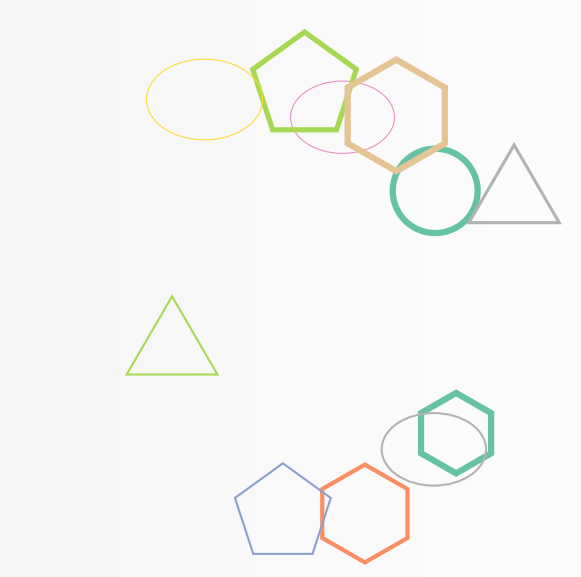[{"shape": "hexagon", "thickness": 3, "radius": 0.35, "center": [0.785, 0.249]}, {"shape": "circle", "thickness": 3, "radius": 0.37, "center": [0.749, 0.669]}, {"shape": "hexagon", "thickness": 2, "radius": 0.42, "center": [0.628, 0.11]}, {"shape": "pentagon", "thickness": 1, "radius": 0.43, "center": [0.487, 0.11]}, {"shape": "oval", "thickness": 0.5, "radius": 0.45, "center": [0.589, 0.796]}, {"shape": "triangle", "thickness": 1, "radius": 0.45, "center": [0.296, 0.396]}, {"shape": "pentagon", "thickness": 2.5, "radius": 0.47, "center": [0.524, 0.85]}, {"shape": "oval", "thickness": 0.5, "radius": 0.5, "center": [0.352, 0.827]}, {"shape": "hexagon", "thickness": 3, "radius": 0.48, "center": [0.682, 0.799]}, {"shape": "triangle", "thickness": 1.5, "radius": 0.45, "center": [0.884, 0.658]}, {"shape": "oval", "thickness": 1, "radius": 0.45, "center": [0.746, 0.221]}]